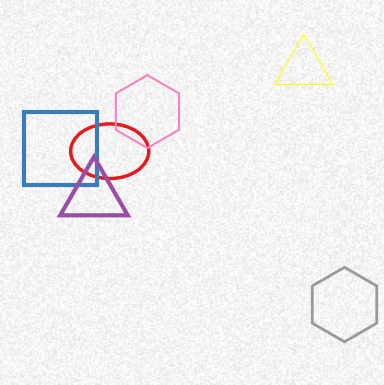[{"shape": "oval", "thickness": 2.5, "radius": 0.51, "center": [0.285, 0.607]}, {"shape": "square", "thickness": 3, "radius": 0.47, "center": [0.158, 0.615]}, {"shape": "triangle", "thickness": 3, "radius": 0.51, "center": [0.244, 0.491]}, {"shape": "triangle", "thickness": 1, "radius": 0.44, "center": [0.789, 0.825]}, {"shape": "hexagon", "thickness": 1.5, "radius": 0.47, "center": [0.383, 0.71]}, {"shape": "hexagon", "thickness": 2, "radius": 0.48, "center": [0.895, 0.209]}]